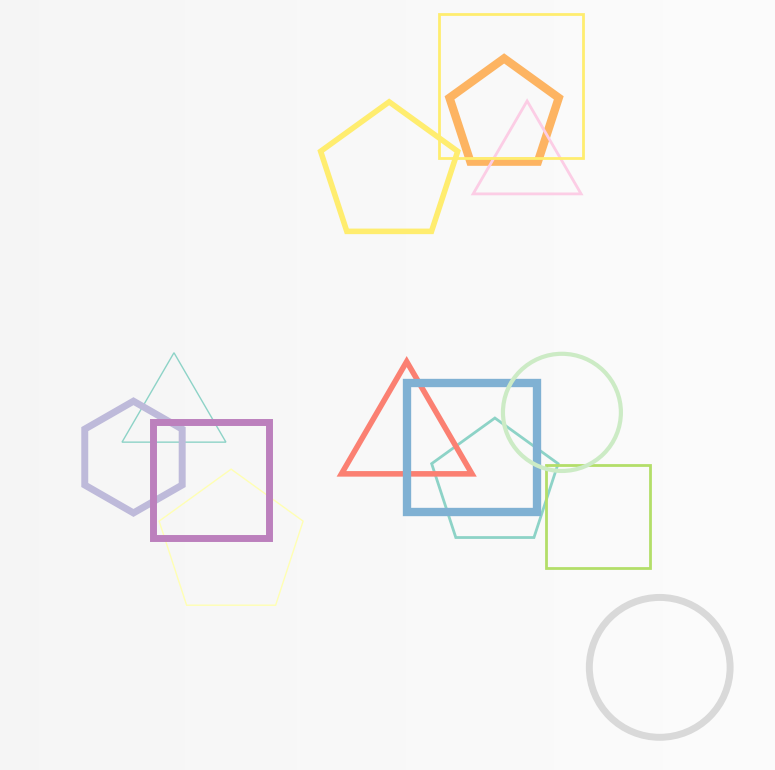[{"shape": "triangle", "thickness": 0.5, "radius": 0.39, "center": [0.224, 0.464]}, {"shape": "pentagon", "thickness": 1, "radius": 0.43, "center": [0.639, 0.371]}, {"shape": "pentagon", "thickness": 0.5, "radius": 0.49, "center": [0.298, 0.293]}, {"shape": "hexagon", "thickness": 2.5, "radius": 0.36, "center": [0.172, 0.406]}, {"shape": "triangle", "thickness": 2, "radius": 0.49, "center": [0.525, 0.433]}, {"shape": "square", "thickness": 3, "radius": 0.42, "center": [0.609, 0.419]}, {"shape": "pentagon", "thickness": 3, "radius": 0.37, "center": [0.65, 0.85]}, {"shape": "square", "thickness": 1, "radius": 0.34, "center": [0.772, 0.329]}, {"shape": "triangle", "thickness": 1, "radius": 0.4, "center": [0.68, 0.788]}, {"shape": "circle", "thickness": 2.5, "radius": 0.45, "center": [0.851, 0.133]}, {"shape": "square", "thickness": 2.5, "radius": 0.37, "center": [0.272, 0.377]}, {"shape": "circle", "thickness": 1.5, "radius": 0.38, "center": [0.725, 0.464]}, {"shape": "square", "thickness": 1, "radius": 0.47, "center": [0.659, 0.888]}, {"shape": "pentagon", "thickness": 2, "radius": 0.46, "center": [0.502, 0.775]}]